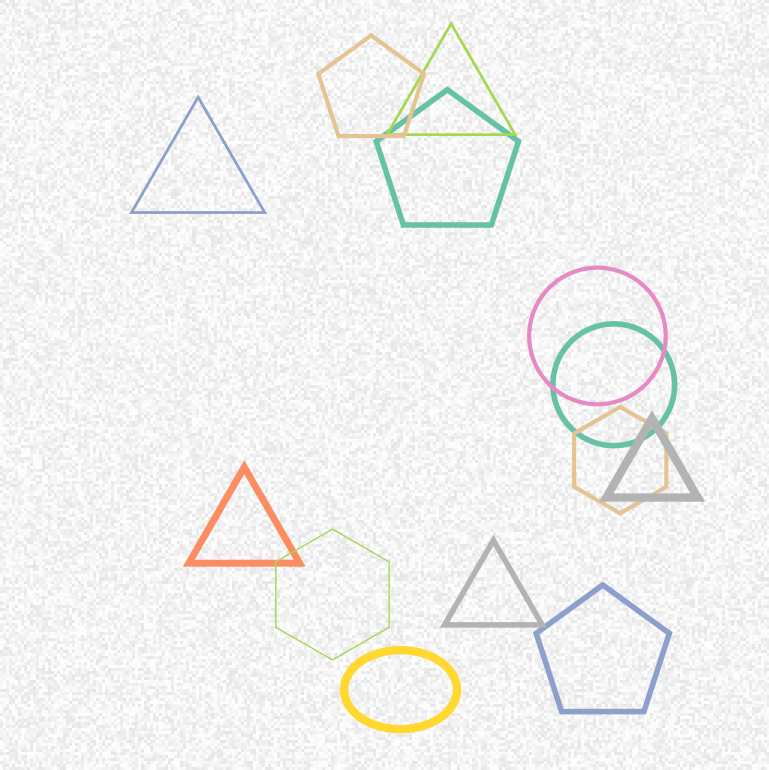[{"shape": "pentagon", "thickness": 2, "radius": 0.49, "center": [0.581, 0.786]}, {"shape": "circle", "thickness": 2, "radius": 0.4, "center": [0.797, 0.5]}, {"shape": "triangle", "thickness": 2.5, "radius": 0.42, "center": [0.317, 0.31]}, {"shape": "triangle", "thickness": 1, "radius": 0.5, "center": [0.257, 0.774]}, {"shape": "pentagon", "thickness": 2, "radius": 0.45, "center": [0.783, 0.149]}, {"shape": "circle", "thickness": 1.5, "radius": 0.44, "center": [0.776, 0.564]}, {"shape": "hexagon", "thickness": 0.5, "radius": 0.42, "center": [0.432, 0.228]}, {"shape": "triangle", "thickness": 1, "radius": 0.48, "center": [0.586, 0.873]}, {"shape": "oval", "thickness": 3, "radius": 0.37, "center": [0.52, 0.104]}, {"shape": "hexagon", "thickness": 1.5, "radius": 0.35, "center": [0.805, 0.402]}, {"shape": "pentagon", "thickness": 1.5, "radius": 0.36, "center": [0.482, 0.882]}, {"shape": "triangle", "thickness": 3, "radius": 0.34, "center": [0.847, 0.388]}, {"shape": "triangle", "thickness": 2, "radius": 0.37, "center": [0.641, 0.225]}]